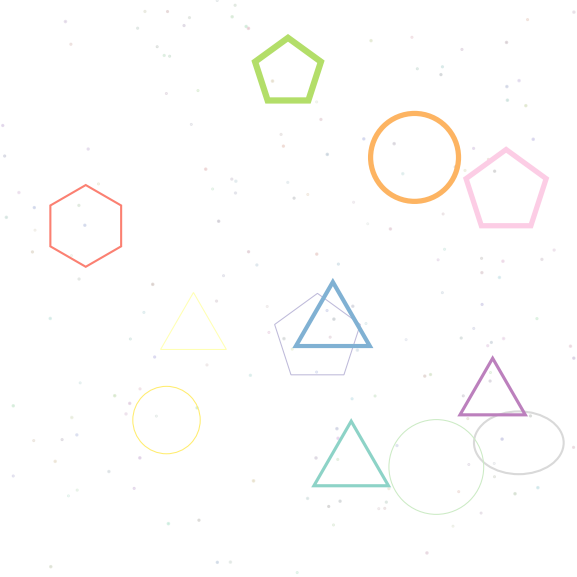[{"shape": "triangle", "thickness": 1.5, "radius": 0.37, "center": [0.608, 0.195]}, {"shape": "triangle", "thickness": 0.5, "radius": 0.33, "center": [0.335, 0.427]}, {"shape": "pentagon", "thickness": 0.5, "radius": 0.39, "center": [0.55, 0.413]}, {"shape": "hexagon", "thickness": 1, "radius": 0.35, "center": [0.148, 0.608]}, {"shape": "triangle", "thickness": 2, "radius": 0.37, "center": [0.576, 0.437]}, {"shape": "circle", "thickness": 2.5, "radius": 0.38, "center": [0.718, 0.727]}, {"shape": "pentagon", "thickness": 3, "radius": 0.3, "center": [0.499, 0.874]}, {"shape": "pentagon", "thickness": 2.5, "radius": 0.36, "center": [0.876, 0.667]}, {"shape": "oval", "thickness": 1, "radius": 0.39, "center": [0.898, 0.232]}, {"shape": "triangle", "thickness": 1.5, "radius": 0.33, "center": [0.853, 0.313]}, {"shape": "circle", "thickness": 0.5, "radius": 0.41, "center": [0.756, 0.191]}, {"shape": "circle", "thickness": 0.5, "radius": 0.29, "center": [0.288, 0.272]}]